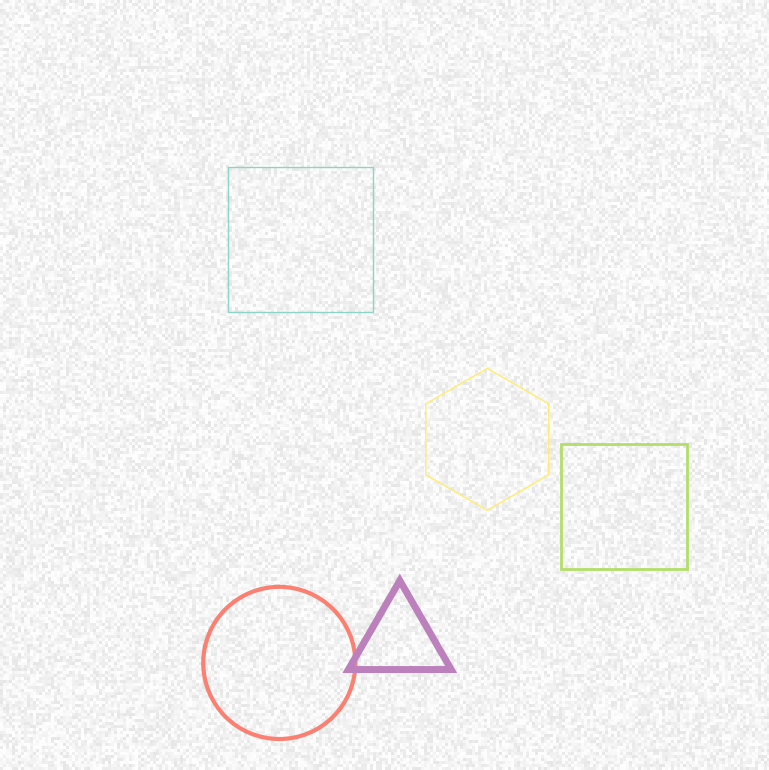[{"shape": "square", "thickness": 0.5, "radius": 0.47, "center": [0.39, 0.689]}, {"shape": "circle", "thickness": 1.5, "radius": 0.49, "center": [0.363, 0.139]}, {"shape": "square", "thickness": 1, "radius": 0.41, "center": [0.81, 0.342]}, {"shape": "triangle", "thickness": 2.5, "radius": 0.39, "center": [0.519, 0.169]}, {"shape": "hexagon", "thickness": 0.5, "radius": 0.46, "center": [0.633, 0.429]}]